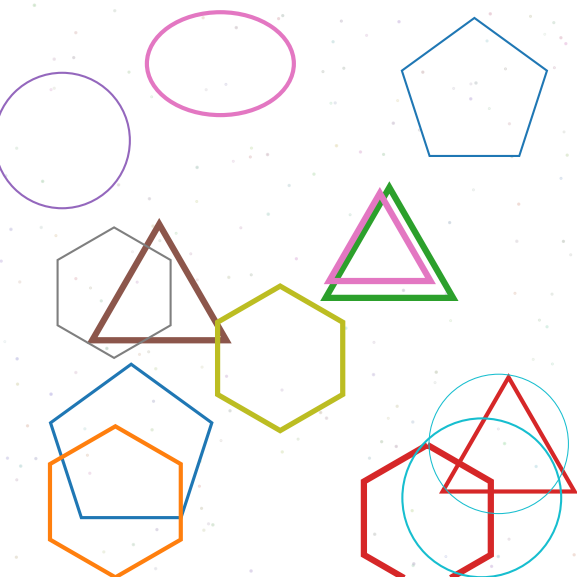[{"shape": "pentagon", "thickness": 1.5, "radius": 0.73, "center": [0.227, 0.222]}, {"shape": "pentagon", "thickness": 1, "radius": 0.66, "center": [0.821, 0.836]}, {"shape": "hexagon", "thickness": 2, "radius": 0.65, "center": [0.2, 0.13]}, {"shape": "triangle", "thickness": 3, "radius": 0.64, "center": [0.674, 0.547]}, {"shape": "triangle", "thickness": 2, "radius": 0.66, "center": [0.881, 0.214]}, {"shape": "hexagon", "thickness": 3, "radius": 0.63, "center": [0.74, 0.102]}, {"shape": "circle", "thickness": 1, "radius": 0.59, "center": [0.108, 0.756]}, {"shape": "triangle", "thickness": 3, "radius": 0.67, "center": [0.276, 0.477]}, {"shape": "oval", "thickness": 2, "radius": 0.64, "center": [0.382, 0.889]}, {"shape": "triangle", "thickness": 3, "radius": 0.51, "center": [0.658, 0.563]}, {"shape": "hexagon", "thickness": 1, "radius": 0.56, "center": [0.198, 0.492]}, {"shape": "hexagon", "thickness": 2.5, "radius": 0.63, "center": [0.485, 0.379]}, {"shape": "circle", "thickness": 0.5, "radius": 0.6, "center": [0.864, 0.23]}, {"shape": "circle", "thickness": 1, "radius": 0.69, "center": [0.834, 0.137]}]